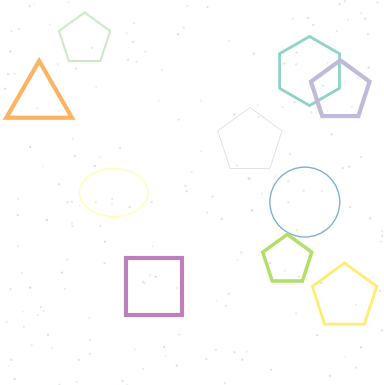[{"shape": "hexagon", "thickness": 2, "radius": 0.45, "center": [0.804, 0.816]}, {"shape": "oval", "thickness": 1, "radius": 0.45, "center": [0.296, 0.5]}, {"shape": "pentagon", "thickness": 3, "radius": 0.4, "center": [0.884, 0.763]}, {"shape": "circle", "thickness": 1, "radius": 0.45, "center": [0.792, 0.475]}, {"shape": "triangle", "thickness": 3, "radius": 0.49, "center": [0.102, 0.743]}, {"shape": "pentagon", "thickness": 2.5, "radius": 0.33, "center": [0.746, 0.324]}, {"shape": "pentagon", "thickness": 0.5, "radius": 0.44, "center": [0.649, 0.633]}, {"shape": "square", "thickness": 3, "radius": 0.37, "center": [0.4, 0.256]}, {"shape": "pentagon", "thickness": 1.5, "radius": 0.35, "center": [0.22, 0.898]}, {"shape": "pentagon", "thickness": 2, "radius": 0.44, "center": [0.895, 0.229]}]